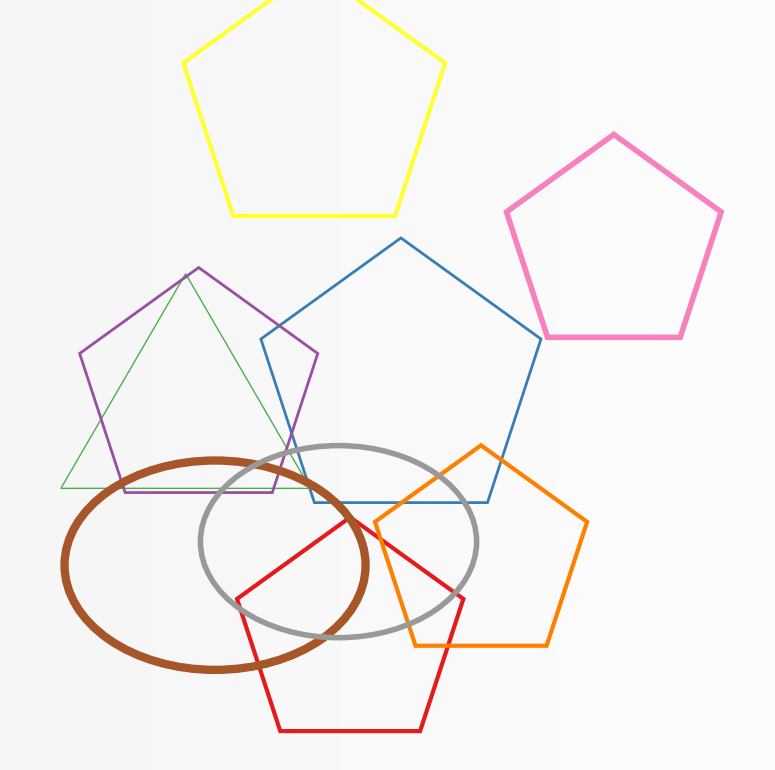[{"shape": "pentagon", "thickness": 1.5, "radius": 0.77, "center": [0.452, 0.175]}, {"shape": "pentagon", "thickness": 1, "radius": 0.95, "center": [0.517, 0.501]}, {"shape": "triangle", "thickness": 0.5, "radius": 0.93, "center": [0.239, 0.459]}, {"shape": "pentagon", "thickness": 1, "radius": 0.81, "center": [0.256, 0.491]}, {"shape": "pentagon", "thickness": 1.5, "radius": 0.72, "center": [0.621, 0.278]}, {"shape": "pentagon", "thickness": 1.5, "radius": 0.89, "center": [0.405, 0.863]}, {"shape": "oval", "thickness": 3, "radius": 0.97, "center": [0.277, 0.266]}, {"shape": "pentagon", "thickness": 2, "radius": 0.73, "center": [0.792, 0.68]}, {"shape": "oval", "thickness": 2, "radius": 0.89, "center": [0.437, 0.297]}]